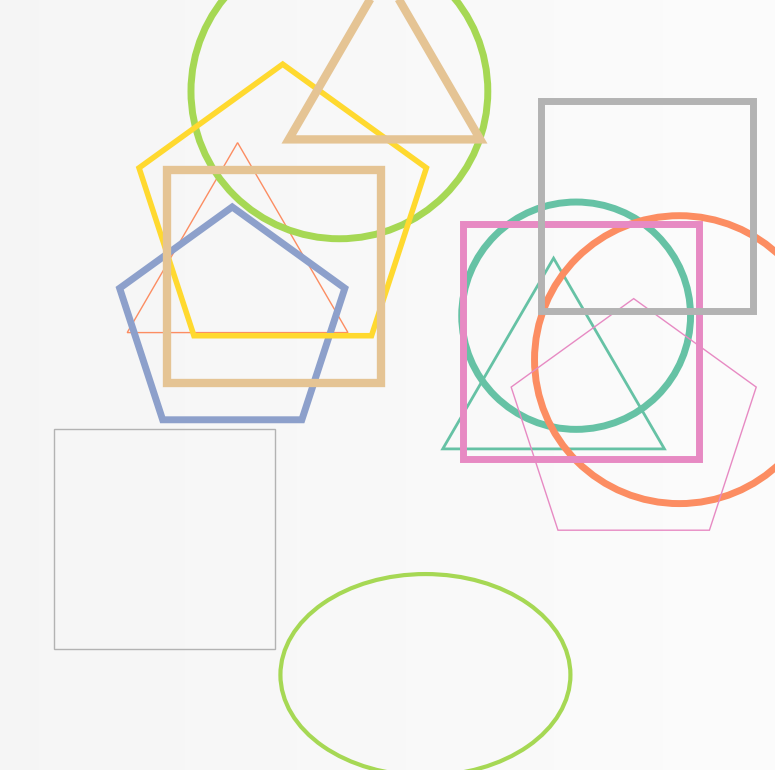[{"shape": "circle", "thickness": 2.5, "radius": 0.74, "center": [0.743, 0.59]}, {"shape": "triangle", "thickness": 1, "radius": 0.83, "center": [0.714, 0.5]}, {"shape": "triangle", "thickness": 0.5, "radius": 0.82, "center": [0.307, 0.65]}, {"shape": "circle", "thickness": 2.5, "radius": 0.93, "center": [0.877, 0.533]}, {"shape": "pentagon", "thickness": 2.5, "radius": 0.76, "center": [0.3, 0.578]}, {"shape": "pentagon", "thickness": 0.5, "radius": 0.83, "center": [0.818, 0.446]}, {"shape": "square", "thickness": 2.5, "radius": 0.76, "center": [0.75, 0.557]}, {"shape": "oval", "thickness": 1.5, "radius": 0.94, "center": [0.549, 0.124]}, {"shape": "circle", "thickness": 2.5, "radius": 0.96, "center": [0.438, 0.881]}, {"shape": "pentagon", "thickness": 2, "radius": 0.97, "center": [0.365, 0.722]}, {"shape": "square", "thickness": 3, "radius": 0.69, "center": [0.354, 0.641]}, {"shape": "triangle", "thickness": 3, "radius": 0.71, "center": [0.496, 0.89]}, {"shape": "square", "thickness": 2.5, "radius": 0.68, "center": [0.835, 0.733]}, {"shape": "square", "thickness": 0.5, "radius": 0.71, "center": [0.212, 0.3]}]